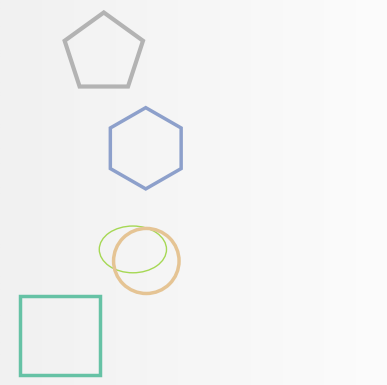[{"shape": "square", "thickness": 2.5, "radius": 0.51, "center": [0.155, 0.128]}, {"shape": "hexagon", "thickness": 2.5, "radius": 0.53, "center": [0.376, 0.615]}, {"shape": "oval", "thickness": 1, "radius": 0.43, "center": [0.343, 0.352]}, {"shape": "circle", "thickness": 2.5, "radius": 0.42, "center": [0.378, 0.322]}, {"shape": "pentagon", "thickness": 3, "radius": 0.53, "center": [0.268, 0.861]}]